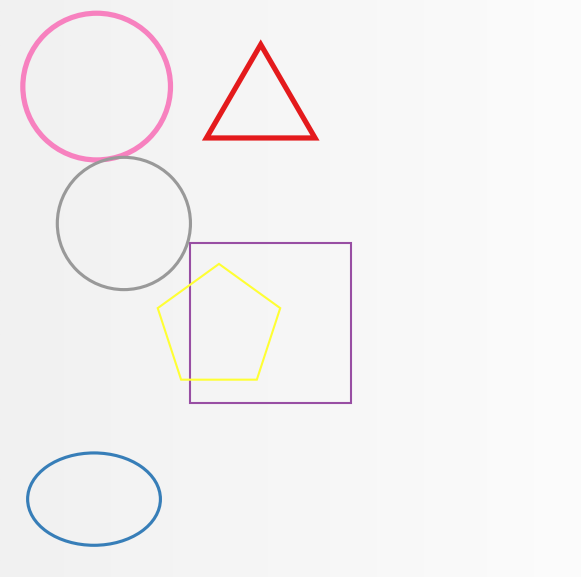[{"shape": "triangle", "thickness": 2.5, "radius": 0.54, "center": [0.449, 0.814]}, {"shape": "oval", "thickness": 1.5, "radius": 0.57, "center": [0.162, 0.135]}, {"shape": "square", "thickness": 1, "radius": 0.69, "center": [0.465, 0.44]}, {"shape": "pentagon", "thickness": 1, "radius": 0.55, "center": [0.377, 0.431]}, {"shape": "circle", "thickness": 2.5, "radius": 0.64, "center": [0.166, 0.849]}, {"shape": "circle", "thickness": 1.5, "radius": 0.57, "center": [0.213, 0.612]}]